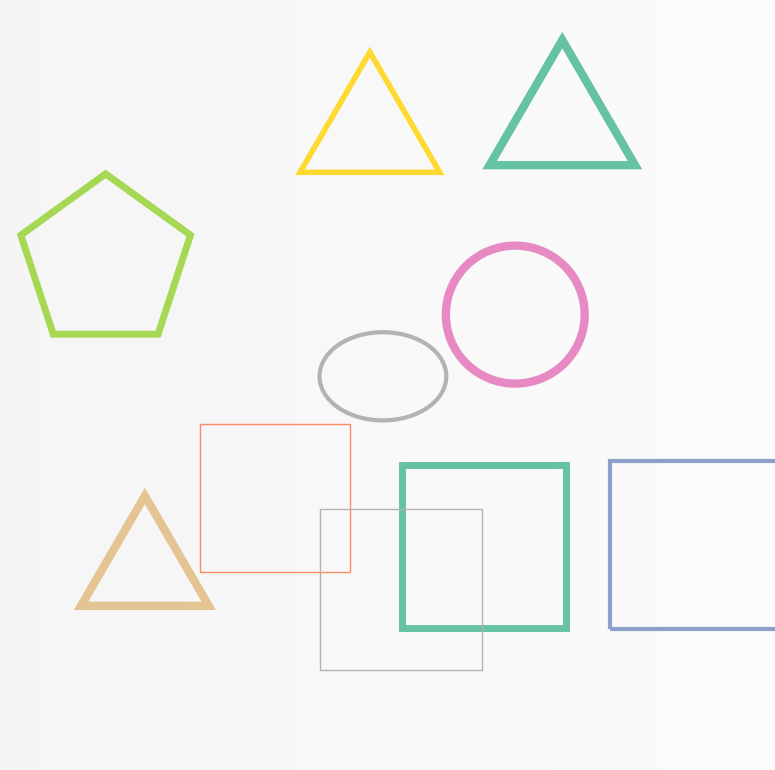[{"shape": "square", "thickness": 2.5, "radius": 0.53, "center": [0.625, 0.291]}, {"shape": "triangle", "thickness": 3, "radius": 0.54, "center": [0.726, 0.84]}, {"shape": "square", "thickness": 0.5, "radius": 0.48, "center": [0.354, 0.353]}, {"shape": "square", "thickness": 1.5, "radius": 0.54, "center": [0.895, 0.292]}, {"shape": "circle", "thickness": 3, "radius": 0.45, "center": [0.665, 0.591]}, {"shape": "pentagon", "thickness": 2.5, "radius": 0.58, "center": [0.136, 0.659]}, {"shape": "triangle", "thickness": 2, "radius": 0.52, "center": [0.477, 0.828]}, {"shape": "triangle", "thickness": 3, "radius": 0.48, "center": [0.187, 0.261]}, {"shape": "square", "thickness": 0.5, "radius": 0.52, "center": [0.517, 0.234]}, {"shape": "oval", "thickness": 1.5, "radius": 0.41, "center": [0.494, 0.511]}]